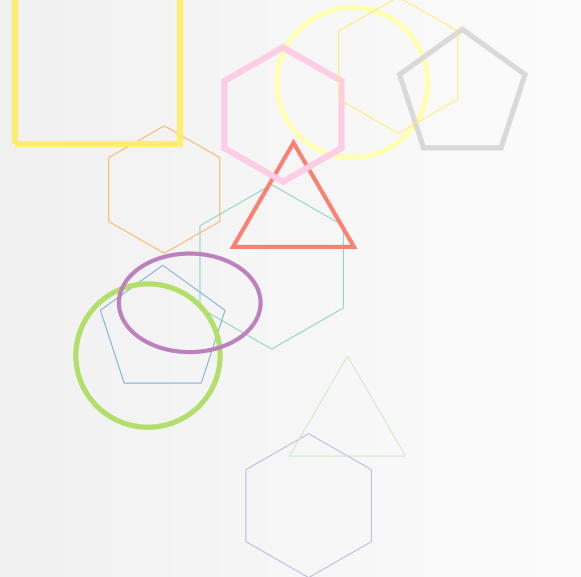[{"shape": "hexagon", "thickness": 0.5, "radius": 0.71, "center": [0.467, 0.537]}, {"shape": "circle", "thickness": 2.5, "radius": 0.65, "center": [0.606, 0.856]}, {"shape": "hexagon", "thickness": 0.5, "radius": 0.62, "center": [0.531, 0.124]}, {"shape": "triangle", "thickness": 2, "radius": 0.6, "center": [0.505, 0.632]}, {"shape": "pentagon", "thickness": 0.5, "radius": 0.56, "center": [0.28, 0.427]}, {"shape": "hexagon", "thickness": 0.5, "radius": 0.55, "center": [0.283, 0.671]}, {"shape": "circle", "thickness": 2.5, "radius": 0.62, "center": [0.255, 0.383]}, {"shape": "hexagon", "thickness": 3, "radius": 0.58, "center": [0.487, 0.801]}, {"shape": "pentagon", "thickness": 2.5, "radius": 0.57, "center": [0.795, 0.835]}, {"shape": "oval", "thickness": 2, "radius": 0.61, "center": [0.326, 0.475]}, {"shape": "triangle", "thickness": 0.5, "radius": 0.58, "center": [0.598, 0.267]}, {"shape": "hexagon", "thickness": 0.5, "radius": 0.59, "center": [0.685, 0.886]}, {"shape": "square", "thickness": 3, "radius": 0.71, "center": [0.168, 0.892]}]